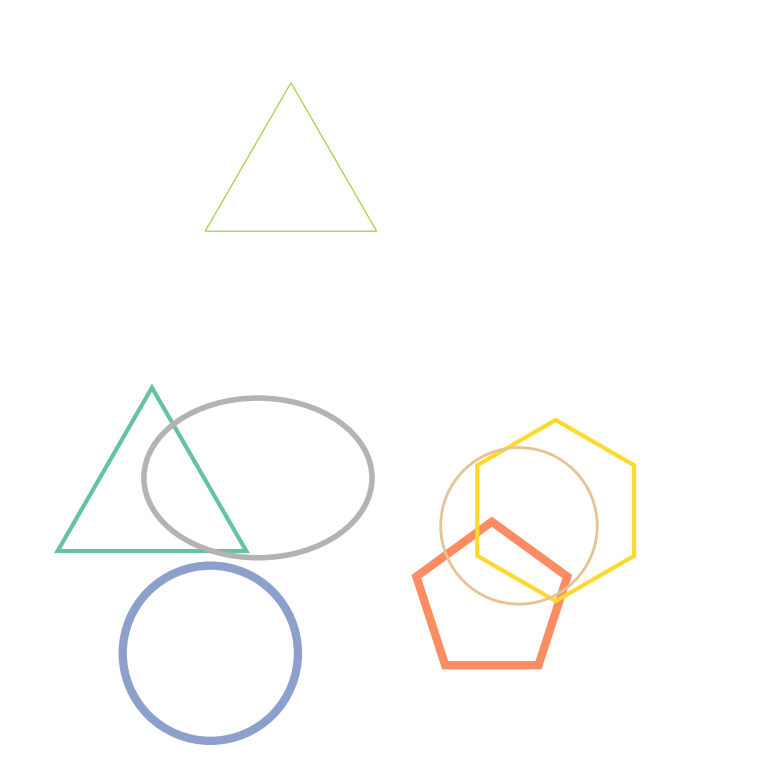[{"shape": "triangle", "thickness": 1.5, "radius": 0.71, "center": [0.197, 0.355]}, {"shape": "pentagon", "thickness": 3, "radius": 0.52, "center": [0.639, 0.219]}, {"shape": "circle", "thickness": 3, "radius": 0.57, "center": [0.273, 0.152]}, {"shape": "triangle", "thickness": 0.5, "radius": 0.64, "center": [0.378, 0.764]}, {"shape": "hexagon", "thickness": 1.5, "radius": 0.59, "center": [0.722, 0.337]}, {"shape": "circle", "thickness": 1, "radius": 0.51, "center": [0.674, 0.317]}, {"shape": "oval", "thickness": 2, "radius": 0.74, "center": [0.335, 0.379]}]